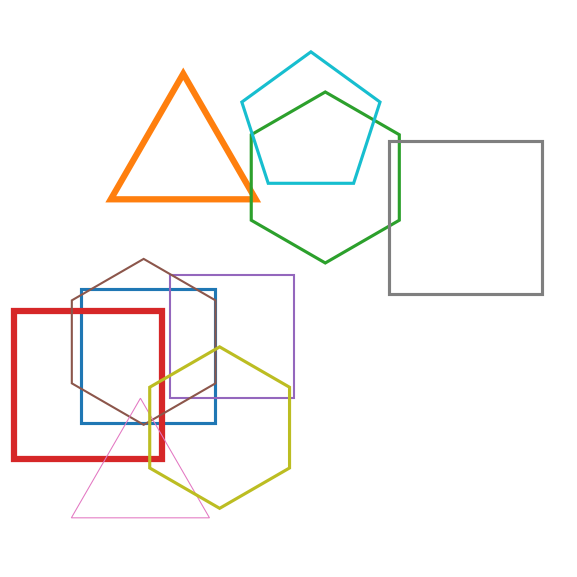[{"shape": "square", "thickness": 1.5, "radius": 0.58, "center": [0.257, 0.383]}, {"shape": "triangle", "thickness": 3, "radius": 0.72, "center": [0.317, 0.726]}, {"shape": "hexagon", "thickness": 1.5, "radius": 0.74, "center": [0.563, 0.692]}, {"shape": "square", "thickness": 3, "radius": 0.64, "center": [0.153, 0.333]}, {"shape": "square", "thickness": 1, "radius": 0.53, "center": [0.402, 0.417]}, {"shape": "hexagon", "thickness": 1, "radius": 0.72, "center": [0.249, 0.407]}, {"shape": "triangle", "thickness": 0.5, "radius": 0.69, "center": [0.243, 0.171]}, {"shape": "square", "thickness": 1.5, "radius": 0.66, "center": [0.806, 0.622]}, {"shape": "hexagon", "thickness": 1.5, "radius": 0.7, "center": [0.38, 0.259]}, {"shape": "pentagon", "thickness": 1.5, "radius": 0.63, "center": [0.538, 0.784]}]